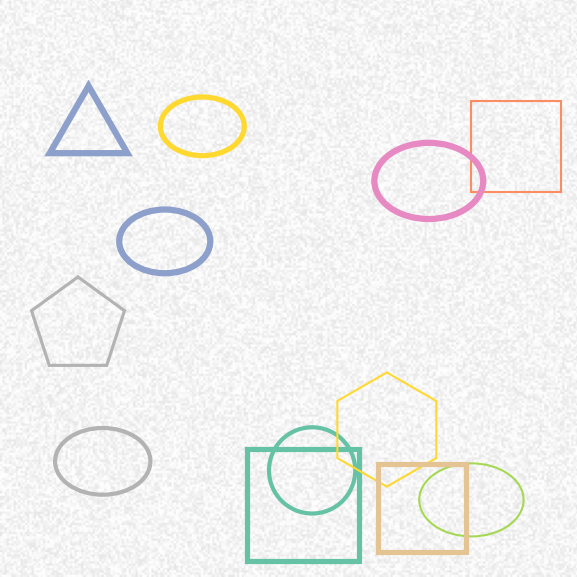[{"shape": "square", "thickness": 2.5, "radius": 0.49, "center": [0.525, 0.125]}, {"shape": "circle", "thickness": 2, "radius": 0.37, "center": [0.54, 0.185]}, {"shape": "square", "thickness": 1, "radius": 0.39, "center": [0.893, 0.745]}, {"shape": "triangle", "thickness": 3, "radius": 0.39, "center": [0.153, 0.773]}, {"shape": "oval", "thickness": 3, "radius": 0.39, "center": [0.285, 0.581]}, {"shape": "oval", "thickness": 3, "radius": 0.47, "center": [0.743, 0.686]}, {"shape": "oval", "thickness": 1, "radius": 0.45, "center": [0.816, 0.134]}, {"shape": "oval", "thickness": 2.5, "radius": 0.36, "center": [0.35, 0.78]}, {"shape": "hexagon", "thickness": 1, "radius": 0.49, "center": [0.67, 0.255]}, {"shape": "square", "thickness": 2.5, "radius": 0.38, "center": [0.731, 0.119]}, {"shape": "oval", "thickness": 2, "radius": 0.41, "center": [0.178, 0.2]}, {"shape": "pentagon", "thickness": 1.5, "radius": 0.42, "center": [0.135, 0.435]}]